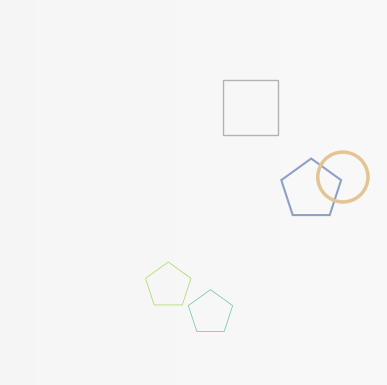[{"shape": "pentagon", "thickness": 0.5, "radius": 0.3, "center": [0.543, 0.188]}, {"shape": "pentagon", "thickness": 1.5, "radius": 0.41, "center": [0.803, 0.507]}, {"shape": "pentagon", "thickness": 0.5, "radius": 0.31, "center": [0.434, 0.258]}, {"shape": "circle", "thickness": 2.5, "radius": 0.32, "center": [0.885, 0.54]}, {"shape": "square", "thickness": 1, "radius": 0.35, "center": [0.647, 0.721]}]